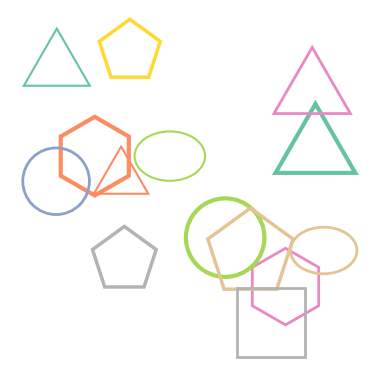[{"shape": "triangle", "thickness": 1.5, "radius": 0.49, "center": [0.148, 0.827]}, {"shape": "triangle", "thickness": 3, "radius": 0.6, "center": [0.819, 0.611]}, {"shape": "hexagon", "thickness": 3, "radius": 0.51, "center": [0.246, 0.594]}, {"shape": "triangle", "thickness": 1.5, "radius": 0.41, "center": [0.315, 0.538]}, {"shape": "circle", "thickness": 2, "radius": 0.43, "center": [0.146, 0.529]}, {"shape": "triangle", "thickness": 2, "radius": 0.57, "center": [0.811, 0.762]}, {"shape": "hexagon", "thickness": 2, "radius": 0.5, "center": [0.742, 0.256]}, {"shape": "oval", "thickness": 1.5, "radius": 0.46, "center": [0.441, 0.594]}, {"shape": "circle", "thickness": 3, "radius": 0.51, "center": [0.585, 0.383]}, {"shape": "pentagon", "thickness": 2.5, "radius": 0.42, "center": [0.337, 0.867]}, {"shape": "pentagon", "thickness": 2.5, "radius": 0.58, "center": [0.65, 0.343]}, {"shape": "oval", "thickness": 2, "radius": 0.43, "center": [0.841, 0.349]}, {"shape": "pentagon", "thickness": 2.5, "radius": 0.43, "center": [0.323, 0.325]}, {"shape": "square", "thickness": 2, "radius": 0.44, "center": [0.704, 0.163]}]